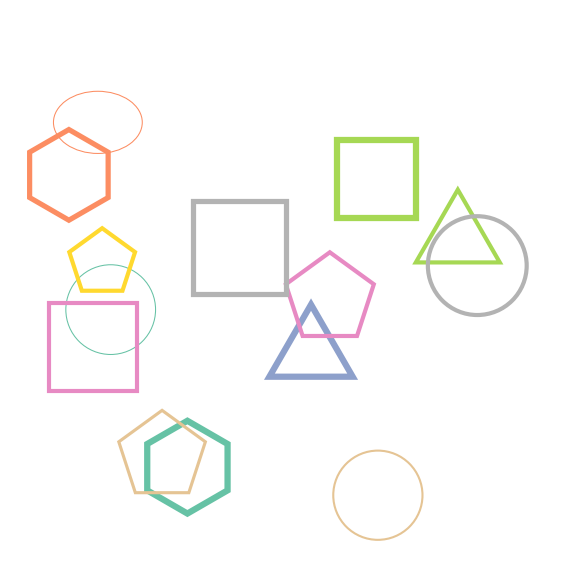[{"shape": "hexagon", "thickness": 3, "radius": 0.4, "center": [0.325, 0.19]}, {"shape": "circle", "thickness": 0.5, "radius": 0.39, "center": [0.192, 0.463]}, {"shape": "hexagon", "thickness": 2.5, "radius": 0.39, "center": [0.119, 0.696]}, {"shape": "oval", "thickness": 0.5, "radius": 0.38, "center": [0.169, 0.787]}, {"shape": "triangle", "thickness": 3, "radius": 0.42, "center": [0.539, 0.388]}, {"shape": "square", "thickness": 2, "radius": 0.38, "center": [0.162, 0.399]}, {"shape": "pentagon", "thickness": 2, "radius": 0.4, "center": [0.571, 0.482]}, {"shape": "square", "thickness": 3, "radius": 0.34, "center": [0.652, 0.689]}, {"shape": "triangle", "thickness": 2, "radius": 0.42, "center": [0.793, 0.587]}, {"shape": "pentagon", "thickness": 2, "radius": 0.3, "center": [0.177, 0.544]}, {"shape": "pentagon", "thickness": 1.5, "radius": 0.39, "center": [0.281, 0.21]}, {"shape": "circle", "thickness": 1, "radius": 0.39, "center": [0.654, 0.142]}, {"shape": "circle", "thickness": 2, "radius": 0.43, "center": [0.826, 0.539]}, {"shape": "square", "thickness": 2.5, "radius": 0.4, "center": [0.415, 0.571]}]